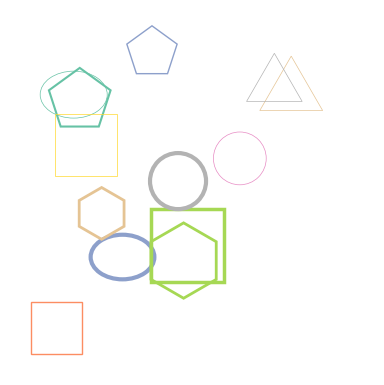[{"shape": "oval", "thickness": 0.5, "radius": 0.44, "center": [0.191, 0.754]}, {"shape": "pentagon", "thickness": 1.5, "radius": 0.42, "center": [0.207, 0.739]}, {"shape": "square", "thickness": 1, "radius": 0.34, "center": [0.147, 0.148]}, {"shape": "pentagon", "thickness": 1, "radius": 0.34, "center": [0.395, 0.864]}, {"shape": "oval", "thickness": 3, "radius": 0.41, "center": [0.318, 0.332]}, {"shape": "circle", "thickness": 0.5, "radius": 0.34, "center": [0.623, 0.589]}, {"shape": "square", "thickness": 2.5, "radius": 0.47, "center": [0.486, 0.363]}, {"shape": "hexagon", "thickness": 2, "radius": 0.49, "center": [0.477, 0.323]}, {"shape": "square", "thickness": 0.5, "radius": 0.4, "center": [0.224, 0.624]}, {"shape": "hexagon", "thickness": 2, "radius": 0.34, "center": [0.264, 0.446]}, {"shape": "triangle", "thickness": 0.5, "radius": 0.47, "center": [0.756, 0.76]}, {"shape": "circle", "thickness": 3, "radius": 0.36, "center": [0.462, 0.53]}, {"shape": "triangle", "thickness": 0.5, "radius": 0.42, "center": [0.713, 0.778]}]